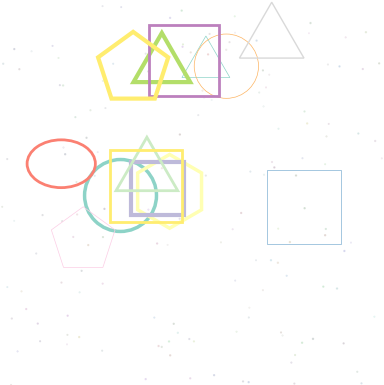[{"shape": "circle", "thickness": 2.5, "radius": 0.47, "center": [0.313, 0.492]}, {"shape": "triangle", "thickness": 0.5, "radius": 0.36, "center": [0.535, 0.835]}, {"shape": "hexagon", "thickness": 2.5, "radius": 0.48, "center": [0.441, 0.503]}, {"shape": "square", "thickness": 3, "radius": 0.35, "center": [0.409, 0.51]}, {"shape": "oval", "thickness": 2, "radius": 0.44, "center": [0.159, 0.575]}, {"shape": "square", "thickness": 0.5, "radius": 0.48, "center": [0.789, 0.462]}, {"shape": "circle", "thickness": 0.5, "radius": 0.42, "center": [0.588, 0.828]}, {"shape": "triangle", "thickness": 3, "radius": 0.43, "center": [0.42, 0.829]}, {"shape": "pentagon", "thickness": 0.5, "radius": 0.44, "center": [0.216, 0.376]}, {"shape": "triangle", "thickness": 1, "radius": 0.48, "center": [0.706, 0.897]}, {"shape": "square", "thickness": 2, "radius": 0.46, "center": [0.477, 0.843]}, {"shape": "triangle", "thickness": 2, "radius": 0.46, "center": [0.382, 0.551]}, {"shape": "square", "thickness": 2, "radius": 0.47, "center": [0.38, 0.516]}, {"shape": "pentagon", "thickness": 3, "radius": 0.48, "center": [0.346, 0.821]}]